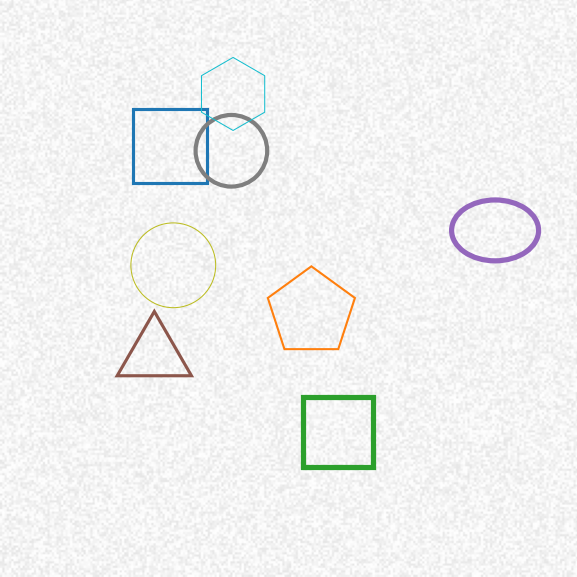[{"shape": "square", "thickness": 1.5, "radius": 0.32, "center": [0.294, 0.747]}, {"shape": "pentagon", "thickness": 1, "radius": 0.4, "center": [0.539, 0.459]}, {"shape": "square", "thickness": 2.5, "radius": 0.3, "center": [0.586, 0.251]}, {"shape": "oval", "thickness": 2.5, "radius": 0.38, "center": [0.857, 0.6]}, {"shape": "triangle", "thickness": 1.5, "radius": 0.37, "center": [0.267, 0.386]}, {"shape": "circle", "thickness": 2, "radius": 0.31, "center": [0.401, 0.738]}, {"shape": "circle", "thickness": 0.5, "radius": 0.37, "center": [0.3, 0.54]}, {"shape": "hexagon", "thickness": 0.5, "radius": 0.32, "center": [0.404, 0.836]}]